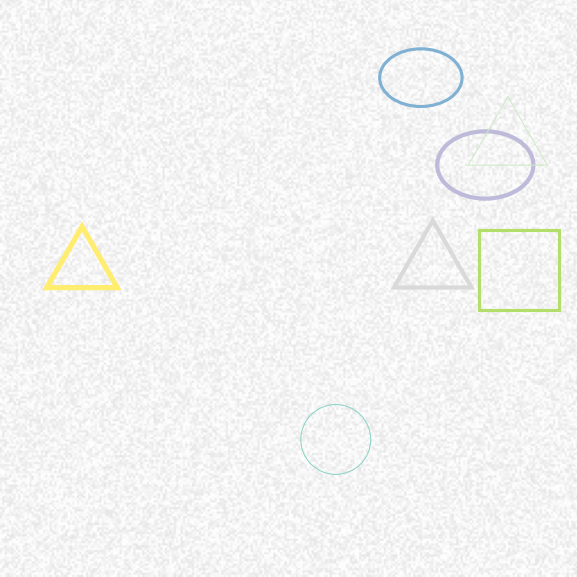[{"shape": "circle", "thickness": 0.5, "radius": 0.3, "center": [0.581, 0.238]}, {"shape": "oval", "thickness": 2, "radius": 0.42, "center": [0.84, 0.713]}, {"shape": "oval", "thickness": 1.5, "radius": 0.36, "center": [0.729, 0.865]}, {"shape": "square", "thickness": 1.5, "radius": 0.35, "center": [0.898, 0.531]}, {"shape": "triangle", "thickness": 2, "radius": 0.39, "center": [0.749, 0.54]}, {"shape": "triangle", "thickness": 0.5, "radius": 0.4, "center": [0.879, 0.753]}, {"shape": "triangle", "thickness": 2.5, "radius": 0.35, "center": [0.142, 0.536]}]